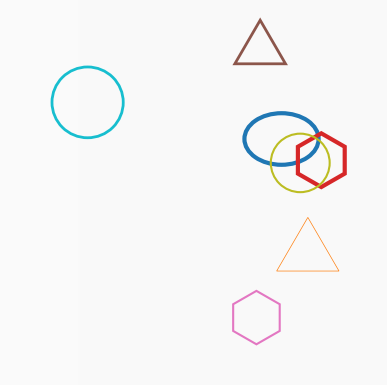[{"shape": "oval", "thickness": 3, "radius": 0.48, "center": [0.726, 0.639]}, {"shape": "triangle", "thickness": 0.5, "radius": 0.46, "center": [0.794, 0.342]}, {"shape": "hexagon", "thickness": 3, "radius": 0.35, "center": [0.829, 0.584]}, {"shape": "triangle", "thickness": 2, "radius": 0.38, "center": [0.671, 0.872]}, {"shape": "hexagon", "thickness": 1.5, "radius": 0.35, "center": [0.662, 0.175]}, {"shape": "circle", "thickness": 1.5, "radius": 0.38, "center": [0.775, 0.577]}, {"shape": "circle", "thickness": 2, "radius": 0.46, "center": [0.226, 0.734]}]